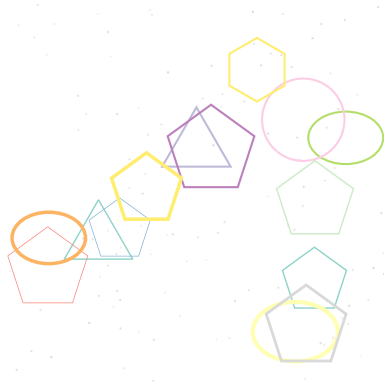[{"shape": "triangle", "thickness": 1, "radius": 0.51, "center": [0.256, 0.378]}, {"shape": "pentagon", "thickness": 1, "radius": 0.44, "center": [0.817, 0.271]}, {"shape": "oval", "thickness": 3, "radius": 0.55, "center": [0.767, 0.139]}, {"shape": "triangle", "thickness": 1.5, "radius": 0.51, "center": [0.51, 0.619]}, {"shape": "pentagon", "thickness": 0.5, "radius": 0.55, "center": [0.124, 0.302]}, {"shape": "pentagon", "thickness": 0.5, "radius": 0.42, "center": [0.311, 0.402]}, {"shape": "oval", "thickness": 2.5, "radius": 0.48, "center": [0.127, 0.382]}, {"shape": "oval", "thickness": 1.5, "radius": 0.49, "center": [0.898, 0.642]}, {"shape": "circle", "thickness": 1.5, "radius": 0.54, "center": [0.788, 0.689]}, {"shape": "pentagon", "thickness": 2, "radius": 0.55, "center": [0.795, 0.151]}, {"shape": "pentagon", "thickness": 1.5, "radius": 0.59, "center": [0.548, 0.61]}, {"shape": "pentagon", "thickness": 1, "radius": 0.52, "center": [0.818, 0.478]}, {"shape": "pentagon", "thickness": 2.5, "radius": 0.48, "center": [0.38, 0.508]}, {"shape": "hexagon", "thickness": 1.5, "radius": 0.41, "center": [0.667, 0.819]}]